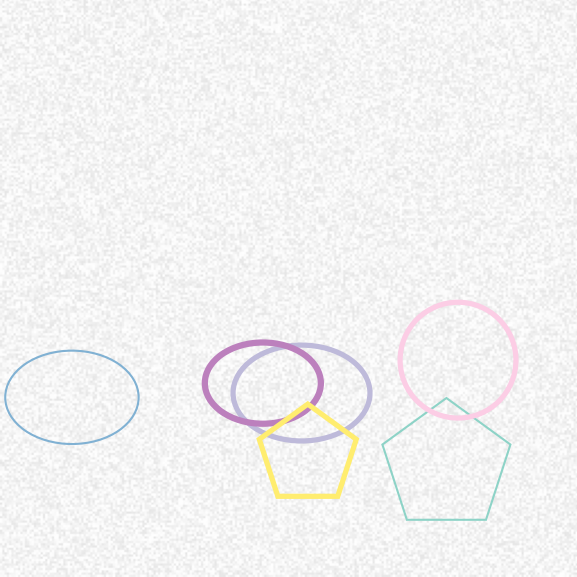[{"shape": "pentagon", "thickness": 1, "radius": 0.58, "center": [0.773, 0.193]}, {"shape": "oval", "thickness": 2.5, "radius": 0.59, "center": [0.522, 0.319]}, {"shape": "oval", "thickness": 1, "radius": 0.58, "center": [0.125, 0.311]}, {"shape": "circle", "thickness": 2.5, "radius": 0.5, "center": [0.793, 0.375]}, {"shape": "oval", "thickness": 3, "radius": 0.5, "center": [0.455, 0.336]}, {"shape": "pentagon", "thickness": 2.5, "radius": 0.44, "center": [0.533, 0.211]}]